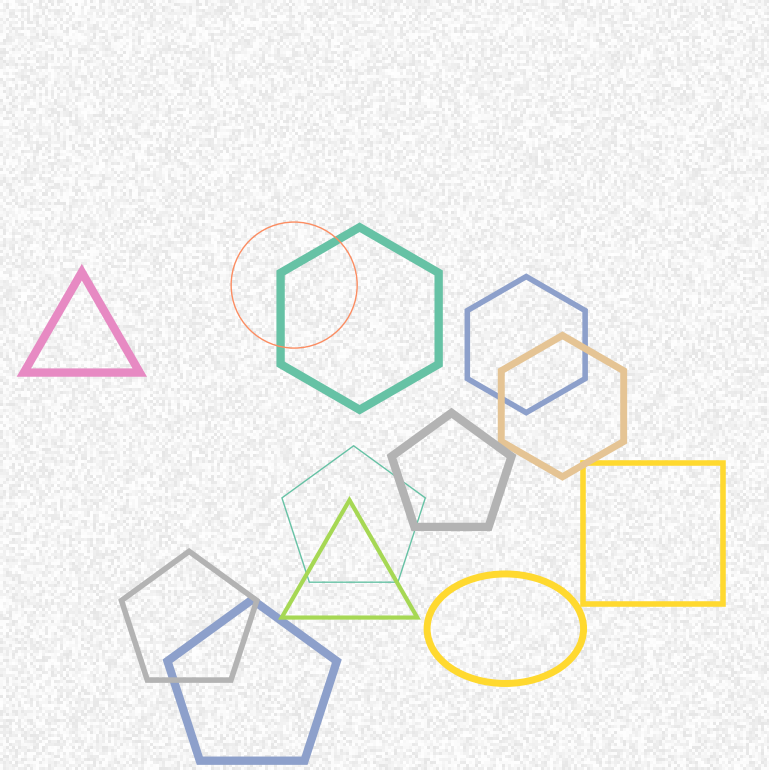[{"shape": "hexagon", "thickness": 3, "radius": 0.59, "center": [0.467, 0.586]}, {"shape": "pentagon", "thickness": 0.5, "radius": 0.49, "center": [0.459, 0.323]}, {"shape": "circle", "thickness": 0.5, "radius": 0.41, "center": [0.382, 0.63]}, {"shape": "pentagon", "thickness": 3, "radius": 0.58, "center": [0.327, 0.106]}, {"shape": "hexagon", "thickness": 2, "radius": 0.44, "center": [0.683, 0.552]}, {"shape": "triangle", "thickness": 3, "radius": 0.43, "center": [0.106, 0.56]}, {"shape": "triangle", "thickness": 1.5, "radius": 0.51, "center": [0.454, 0.249]}, {"shape": "square", "thickness": 2, "radius": 0.46, "center": [0.848, 0.307]}, {"shape": "oval", "thickness": 2.5, "radius": 0.51, "center": [0.656, 0.184]}, {"shape": "hexagon", "thickness": 2.5, "radius": 0.46, "center": [0.73, 0.473]}, {"shape": "pentagon", "thickness": 3, "radius": 0.41, "center": [0.586, 0.382]}, {"shape": "pentagon", "thickness": 2, "radius": 0.46, "center": [0.246, 0.192]}]